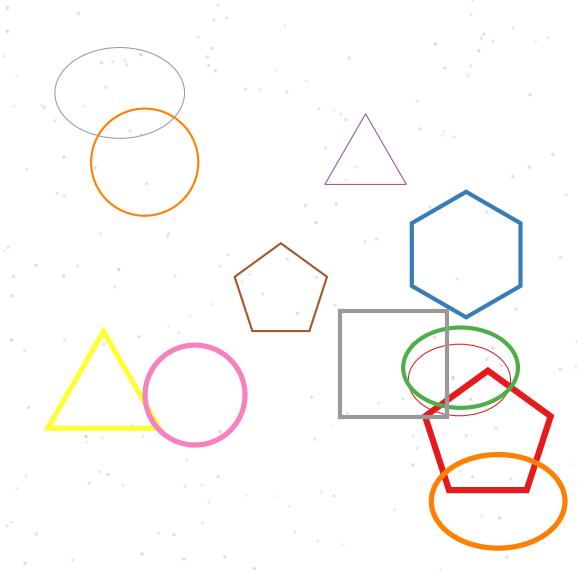[{"shape": "pentagon", "thickness": 3, "radius": 0.57, "center": [0.845, 0.243]}, {"shape": "oval", "thickness": 0.5, "radius": 0.44, "center": [0.796, 0.341]}, {"shape": "hexagon", "thickness": 2, "radius": 0.54, "center": [0.807, 0.558]}, {"shape": "oval", "thickness": 2, "radius": 0.5, "center": [0.798, 0.362]}, {"shape": "triangle", "thickness": 0.5, "radius": 0.41, "center": [0.633, 0.721]}, {"shape": "oval", "thickness": 2.5, "radius": 0.58, "center": [0.863, 0.131]}, {"shape": "circle", "thickness": 1, "radius": 0.46, "center": [0.251, 0.718]}, {"shape": "triangle", "thickness": 2.5, "radius": 0.56, "center": [0.179, 0.313]}, {"shape": "pentagon", "thickness": 1, "radius": 0.42, "center": [0.486, 0.494]}, {"shape": "circle", "thickness": 2.5, "radius": 0.43, "center": [0.338, 0.315]}, {"shape": "oval", "thickness": 0.5, "radius": 0.56, "center": [0.207, 0.838]}, {"shape": "square", "thickness": 2, "radius": 0.46, "center": [0.681, 0.369]}]